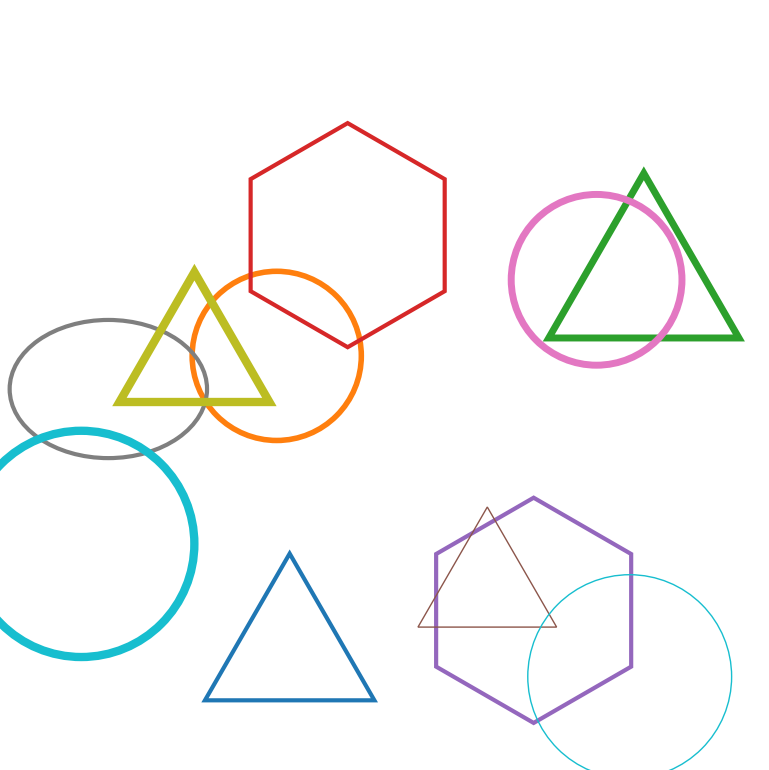[{"shape": "triangle", "thickness": 1.5, "radius": 0.64, "center": [0.376, 0.154]}, {"shape": "circle", "thickness": 2, "radius": 0.55, "center": [0.359, 0.538]}, {"shape": "triangle", "thickness": 2.5, "radius": 0.71, "center": [0.836, 0.632]}, {"shape": "hexagon", "thickness": 1.5, "radius": 0.73, "center": [0.452, 0.695]}, {"shape": "hexagon", "thickness": 1.5, "radius": 0.73, "center": [0.693, 0.207]}, {"shape": "triangle", "thickness": 0.5, "radius": 0.52, "center": [0.633, 0.238]}, {"shape": "circle", "thickness": 2.5, "radius": 0.55, "center": [0.775, 0.637]}, {"shape": "oval", "thickness": 1.5, "radius": 0.64, "center": [0.141, 0.495]}, {"shape": "triangle", "thickness": 3, "radius": 0.56, "center": [0.252, 0.534]}, {"shape": "circle", "thickness": 0.5, "radius": 0.66, "center": [0.818, 0.121]}, {"shape": "circle", "thickness": 3, "radius": 0.73, "center": [0.105, 0.294]}]